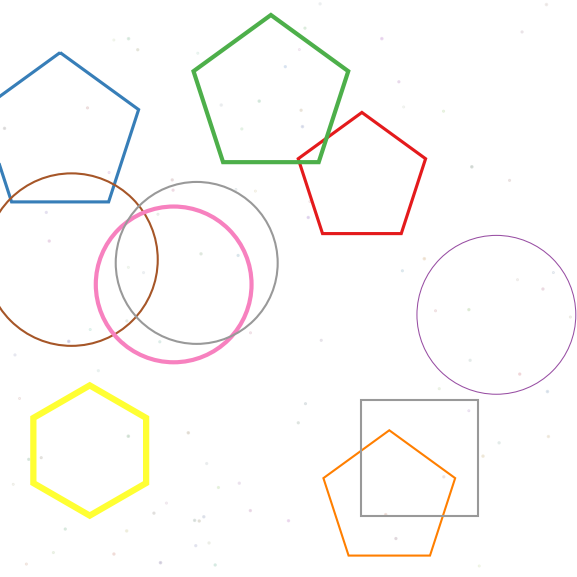[{"shape": "pentagon", "thickness": 1.5, "radius": 0.58, "center": [0.627, 0.688]}, {"shape": "pentagon", "thickness": 1.5, "radius": 0.71, "center": [0.104, 0.765]}, {"shape": "pentagon", "thickness": 2, "radius": 0.7, "center": [0.469, 0.832]}, {"shape": "circle", "thickness": 0.5, "radius": 0.69, "center": [0.86, 0.454]}, {"shape": "pentagon", "thickness": 1, "radius": 0.6, "center": [0.674, 0.134]}, {"shape": "hexagon", "thickness": 3, "radius": 0.56, "center": [0.155, 0.219]}, {"shape": "circle", "thickness": 1, "radius": 0.75, "center": [0.124, 0.55]}, {"shape": "circle", "thickness": 2, "radius": 0.67, "center": [0.301, 0.507]}, {"shape": "square", "thickness": 1, "radius": 0.51, "center": [0.726, 0.206]}, {"shape": "circle", "thickness": 1, "radius": 0.7, "center": [0.341, 0.544]}]